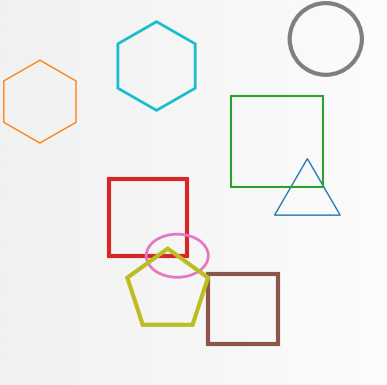[{"shape": "triangle", "thickness": 1, "radius": 0.49, "center": [0.793, 0.49]}, {"shape": "hexagon", "thickness": 1, "radius": 0.54, "center": [0.103, 0.736]}, {"shape": "square", "thickness": 1.5, "radius": 0.59, "center": [0.715, 0.632]}, {"shape": "square", "thickness": 3, "radius": 0.5, "center": [0.383, 0.434]}, {"shape": "square", "thickness": 3, "radius": 0.46, "center": [0.627, 0.197]}, {"shape": "oval", "thickness": 2, "radius": 0.4, "center": [0.457, 0.336]}, {"shape": "circle", "thickness": 3, "radius": 0.47, "center": [0.841, 0.899]}, {"shape": "pentagon", "thickness": 3, "radius": 0.55, "center": [0.433, 0.245]}, {"shape": "hexagon", "thickness": 2, "radius": 0.58, "center": [0.404, 0.829]}]